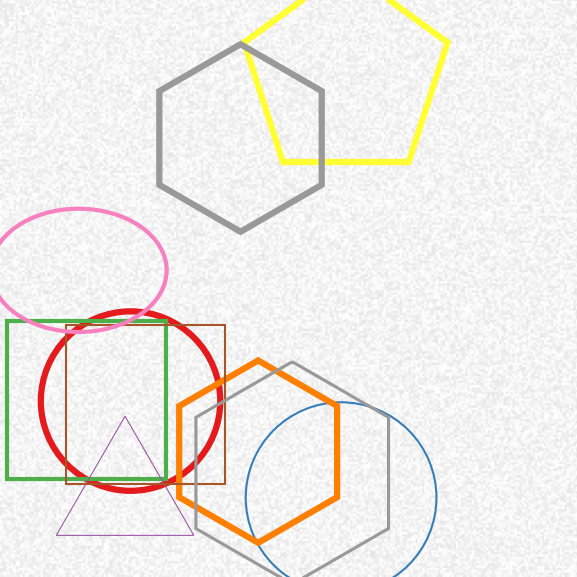[{"shape": "circle", "thickness": 3, "radius": 0.78, "center": [0.226, 0.305]}, {"shape": "circle", "thickness": 1, "radius": 0.83, "center": [0.591, 0.137]}, {"shape": "square", "thickness": 2, "radius": 0.69, "center": [0.15, 0.306]}, {"shape": "triangle", "thickness": 0.5, "radius": 0.69, "center": [0.217, 0.141]}, {"shape": "hexagon", "thickness": 3, "radius": 0.79, "center": [0.447, 0.217]}, {"shape": "pentagon", "thickness": 3, "radius": 0.93, "center": [0.599, 0.868]}, {"shape": "square", "thickness": 1, "radius": 0.69, "center": [0.253, 0.299]}, {"shape": "oval", "thickness": 2, "radius": 0.76, "center": [0.136, 0.531]}, {"shape": "hexagon", "thickness": 1.5, "radius": 0.96, "center": [0.506, 0.18]}, {"shape": "hexagon", "thickness": 3, "radius": 0.81, "center": [0.417, 0.76]}]